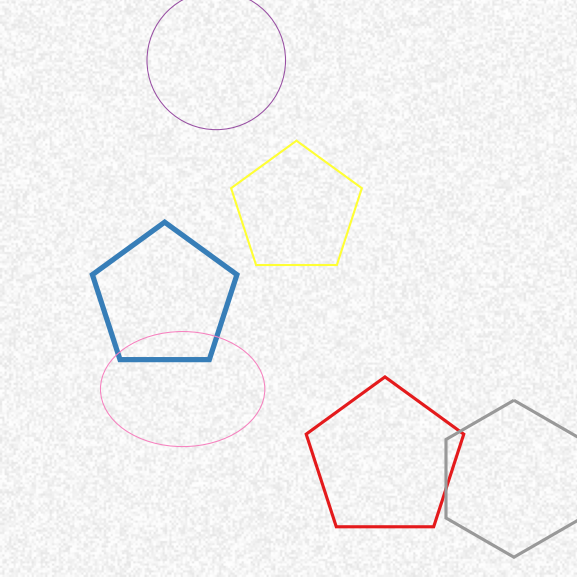[{"shape": "pentagon", "thickness": 1.5, "radius": 0.72, "center": [0.667, 0.203]}, {"shape": "pentagon", "thickness": 2.5, "radius": 0.66, "center": [0.285, 0.483]}, {"shape": "circle", "thickness": 0.5, "radius": 0.6, "center": [0.374, 0.895]}, {"shape": "pentagon", "thickness": 1, "radius": 0.6, "center": [0.513, 0.636]}, {"shape": "oval", "thickness": 0.5, "radius": 0.71, "center": [0.316, 0.325]}, {"shape": "hexagon", "thickness": 1.5, "radius": 0.68, "center": [0.89, 0.17]}]